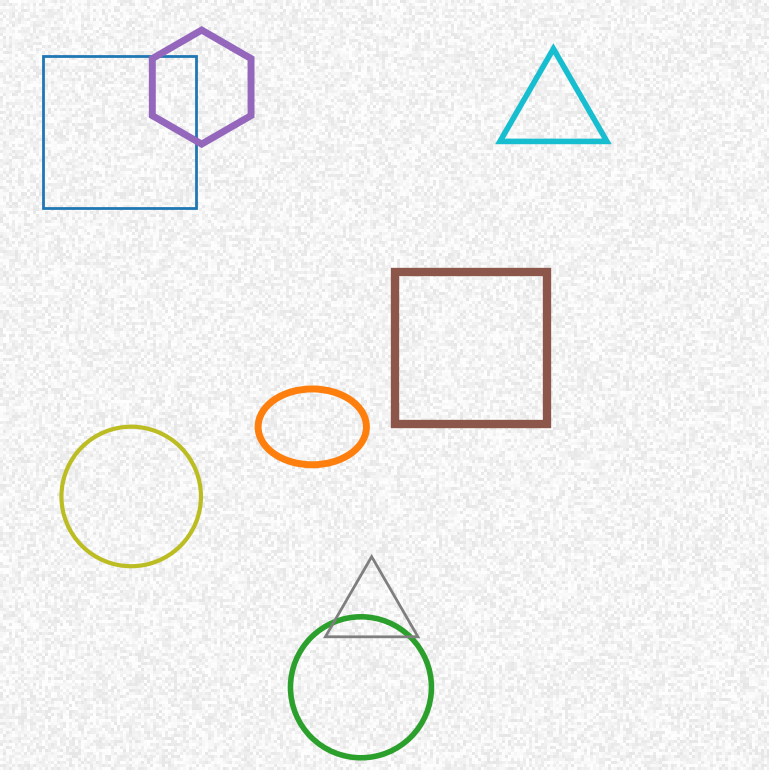[{"shape": "square", "thickness": 1, "radius": 0.49, "center": [0.155, 0.828]}, {"shape": "oval", "thickness": 2.5, "radius": 0.35, "center": [0.406, 0.446]}, {"shape": "circle", "thickness": 2, "radius": 0.46, "center": [0.469, 0.107]}, {"shape": "hexagon", "thickness": 2.5, "radius": 0.37, "center": [0.262, 0.887]}, {"shape": "square", "thickness": 3, "radius": 0.49, "center": [0.611, 0.548]}, {"shape": "triangle", "thickness": 1, "radius": 0.35, "center": [0.483, 0.208]}, {"shape": "circle", "thickness": 1.5, "radius": 0.45, "center": [0.17, 0.355]}, {"shape": "triangle", "thickness": 2, "radius": 0.4, "center": [0.719, 0.856]}]